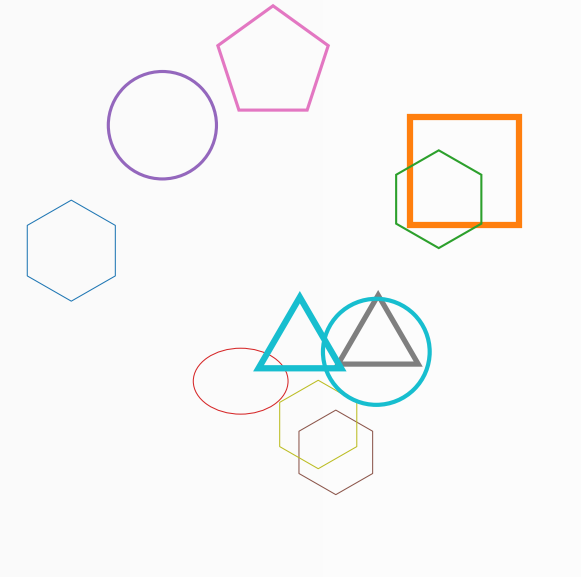[{"shape": "hexagon", "thickness": 0.5, "radius": 0.44, "center": [0.123, 0.565]}, {"shape": "square", "thickness": 3, "radius": 0.47, "center": [0.799, 0.702]}, {"shape": "hexagon", "thickness": 1, "radius": 0.42, "center": [0.755, 0.654]}, {"shape": "oval", "thickness": 0.5, "radius": 0.41, "center": [0.414, 0.339]}, {"shape": "circle", "thickness": 1.5, "radius": 0.47, "center": [0.279, 0.782]}, {"shape": "hexagon", "thickness": 0.5, "radius": 0.37, "center": [0.578, 0.216]}, {"shape": "pentagon", "thickness": 1.5, "radius": 0.5, "center": [0.47, 0.889]}, {"shape": "triangle", "thickness": 2.5, "radius": 0.4, "center": [0.651, 0.408]}, {"shape": "hexagon", "thickness": 0.5, "radius": 0.38, "center": [0.548, 0.264]}, {"shape": "triangle", "thickness": 3, "radius": 0.41, "center": [0.516, 0.402]}, {"shape": "circle", "thickness": 2, "radius": 0.46, "center": [0.647, 0.39]}]